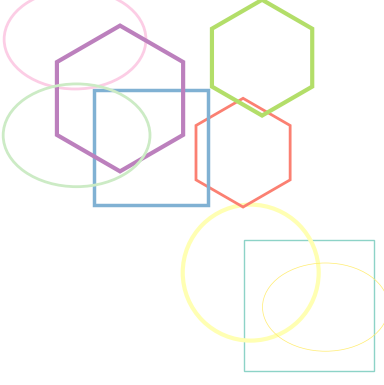[{"shape": "square", "thickness": 1, "radius": 0.85, "center": [0.803, 0.206]}, {"shape": "circle", "thickness": 3, "radius": 0.88, "center": [0.651, 0.292]}, {"shape": "hexagon", "thickness": 2, "radius": 0.71, "center": [0.631, 0.603]}, {"shape": "square", "thickness": 2.5, "radius": 0.74, "center": [0.392, 0.617]}, {"shape": "hexagon", "thickness": 3, "radius": 0.75, "center": [0.681, 0.85]}, {"shape": "oval", "thickness": 2, "radius": 0.92, "center": [0.195, 0.898]}, {"shape": "hexagon", "thickness": 3, "radius": 0.95, "center": [0.312, 0.744]}, {"shape": "oval", "thickness": 2, "radius": 0.95, "center": [0.199, 0.649]}, {"shape": "oval", "thickness": 0.5, "radius": 0.82, "center": [0.846, 0.202]}]